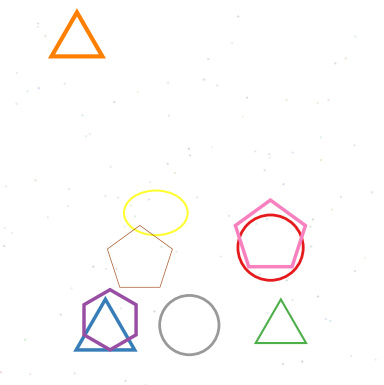[{"shape": "circle", "thickness": 2, "radius": 0.42, "center": [0.703, 0.357]}, {"shape": "triangle", "thickness": 2.5, "radius": 0.44, "center": [0.274, 0.135]}, {"shape": "triangle", "thickness": 1.5, "radius": 0.38, "center": [0.73, 0.147]}, {"shape": "hexagon", "thickness": 2.5, "radius": 0.39, "center": [0.286, 0.169]}, {"shape": "triangle", "thickness": 3, "radius": 0.38, "center": [0.2, 0.892]}, {"shape": "oval", "thickness": 1.5, "radius": 0.41, "center": [0.405, 0.447]}, {"shape": "pentagon", "thickness": 0.5, "radius": 0.44, "center": [0.363, 0.326]}, {"shape": "pentagon", "thickness": 2.5, "radius": 0.48, "center": [0.702, 0.385]}, {"shape": "circle", "thickness": 2, "radius": 0.39, "center": [0.492, 0.156]}]